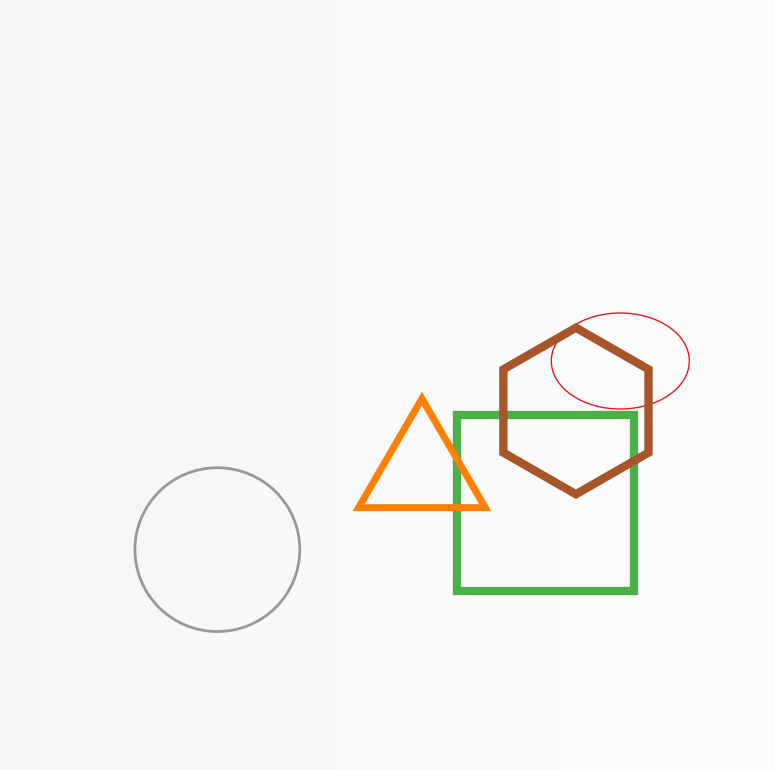[{"shape": "oval", "thickness": 0.5, "radius": 0.45, "center": [0.8, 0.531]}, {"shape": "square", "thickness": 3, "radius": 0.57, "center": [0.704, 0.346]}, {"shape": "triangle", "thickness": 2.5, "radius": 0.47, "center": [0.544, 0.388]}, {"shape": "hexagon", "thickness": 3, "radius": 0.54, "center": [0.743, 0.466]}, {"shape": "circle", "thickness": 1, "radius": 0.53, "center": [0.28, 0.286]}]